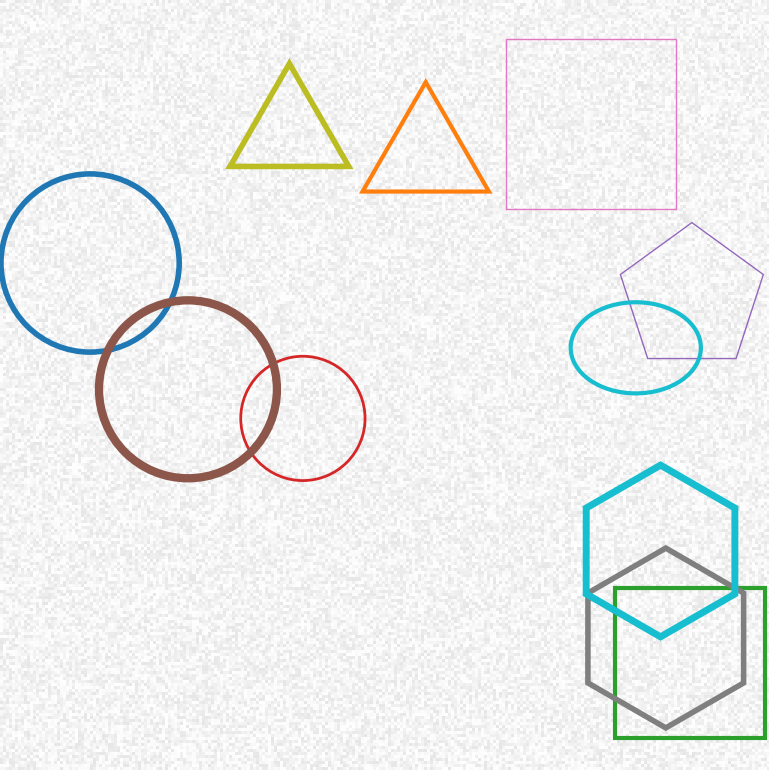[{"shape": "circle", "thickness": 2, "radius": 0.58, "center": [0.117, 0.658]}, {"shape": "triangle", "thickness": 1.5, "radius": 0.47, "center": [0.553, 0.799]}, {"shape": "square", "thickness": 1.5, "radius": 0.49, "center": [0.896, 0.139]}, {"shape": "circle", "thickness": 1, "radius": 0.4, "center": [0.393, 0.457]}, {"shape": "pentagon", "thickness": 0.5, "radius": 0.49, "center": [0.899, 0.613]}, {"shape": "circle", "thickness": 3, "radius": 0.58, "center": [0.244, 0.494]}, {"shape": "square", "thickness": 0.5, "radius": 0.55, "center": [0.768, 0.839]}, {"shape": "hexagon", "thickness": 2, "radius": 0.58, "center": [0.865, 0.171]}, {"shape": "triangle", "thickness": 2, "radius": 0.45, "center": [0.376, 0.828]}, {"shape": "hexagon", "thickness": 2.5, "radius": 0.56, "center": [0.858, 0.284]}, {"shape": "oval", "thickness": 1.5, "radius": 0.42, "center": [0.826, 0.548]}]